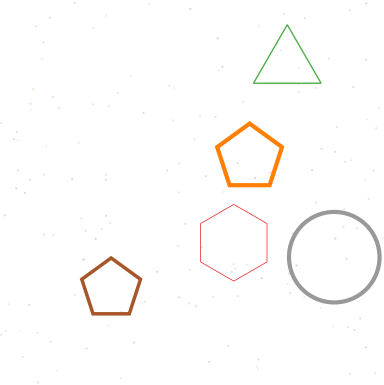[{"shape": "hexagon", "thickness": 0.5, "radius": 0.5, "center": [0.607, 0.369]}, {"shape": "triangle", "thickness": 1, "radius": 0.51, "center": [0.746, 0.834]}, {"shape": "pentagon", "thickness": 3, "radius": 0.44, "center": [0.648, 0.591]}, {"shape": "pentagon", "thickness": 2.5, "radius": 0.4, "center": [0.289, 0.25]}, {"shape": "circle", "thickness": 3, "radius": 0.59, "center": [0.868, 0.332]}]